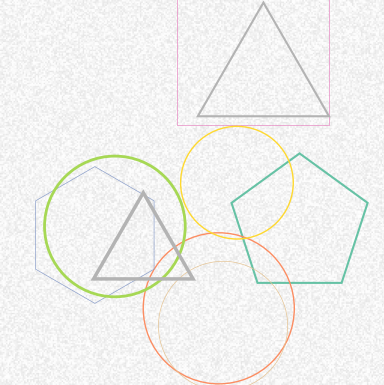[{"shape": "pentagon", "thickness": 1.5, "radius": 0.93, "center": [0.778, 0.416]}, {"shape": "circle", "thickness": 1, "radius": 0.98, "center": [0.568, 0.199]}, {"shape": "hexagon", "thickness": 0.5, "radius": 0.89, "center": [0.246, 0.39]}, {"shape": "square", "thickness": 0.5, "radius": 0.99, "center": [0.657, 0.873]}, {"shape": "circle", "thickness": 2, "radius": 0.91, "center": [0.298, 0.412]}, {"shape": "circle", "thickness": 1, "radius": 0.73, "center": [0.615, 0.525]}, {"shape": "circle", "thickness": 0.5, "radius": 0.84, "center": [0.579, 0.153]}, {"shape": "triangle", "thickness": 2.5, "radius": 0.75, "center": [0.372, 0.35]}, {"shape": "triangle", "thickness": 1.5, "radius": 0.98, "center": [0.684, 0.796]}]